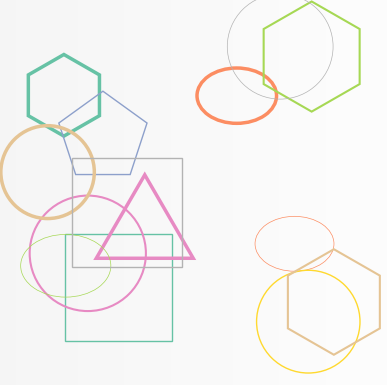[{"shape": "square", "thickness": 1, "radius": 0.69, "center": [0.306, 0.253]}, {"shape": "hexagon", "thickness": 2.5, "radius": 0.53, "center": [0.165, 0.752]}, {"shape": "oval", "thickness": 2.5, "radius": 0.51, "center": [0.611, 0.751]}, {"shape": "oval", "thickness": 0.5, "radius": 0.51, "center": [0.76, 0.367]}, {"shape": "pentagon", "thickness": 1, "radius": 0.6, "center": [0.266, 0.643]}, {"shape": "circle", "thickness": 1.5, "radius": 0.75, "center": [0.227, 0.342]}, {"shape": "triangle", "thickness": 2.5, "radius": 0.72, "center": [0.374, 0.401]}, {"shape": "oval", "thickness": 0.5, "radius": 0.58, "center": [0.17, 0.31]}, {"shape": "hexagon", "thickness": 1.5, "radius": 0.72, "center": [0.804, 0.853]}, {"shape": "circle", "thickness": 1, "radius": 0.67, "center": [0.796, 0.165]}, {"shape": "circle", "thickness": 2.5, "radius": 0.6, "center": [0.123, 0.553]}, {"shape": "hexagon", "thickness": 1.5, "radius": 0.69, "center": [0.862, 0.216]}, {"shape": "square", "thickness": 1, "radius": 0.71, "center": [0.327, 0.448]}, {"shape": "circle", "thickness": 0.5, "radius": 0.68, "center": [0.723, 0.879]}]